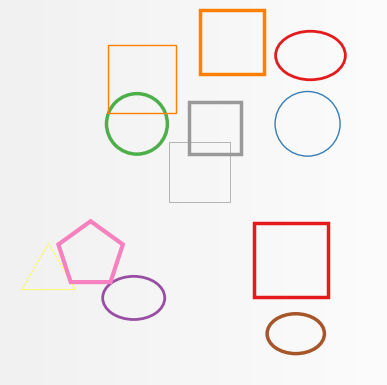[{"shape": "oval", "thickness": 2, "radius": 0.45, "center": [0.801, 0.856]}, {"shape": "square", "thickness": 2.5, "radius": 0.48, "center": [0.751, 0.326]}, {"shape": "circle", "thickness": 1, "radius": 0.42, "center": [0.794, 0.678]}, {"shape": "circle", "thickness": 2.5, "radius": 0.39, "center": [0.353, 0.678]}, {"shape": "oval", "thickness": 2, "radius": 0.4, "center": [0.345, 0.226]}, {"shape": "square", "thickness": 2.5, "radius": 0.42, "center": [0.599, 0.891]}, {"shape": "square", "thickness": 1, "radius": 0.44, "center": [0.367, 0.794]}, {"shape": "triangle", "thickness": 0.5, "radius": 0.4, "center": [0.125, 0.288]}, {"shape": "oval", "thickness": 2.5, "radius": 0.37, "center": [0.763, 0.133]}, {"shape": "pentagon", "thickness": 3, "radius": 0.44, "center": [0.234, 0.338]}, {"shape": "square", "thickness": 2.5, "radius": 0.34, "center": [0.554, 0.667]}, {"shape": "square", "thickness": 0.5, "radius": 0.39, "center": [0.516, 0.554]}]